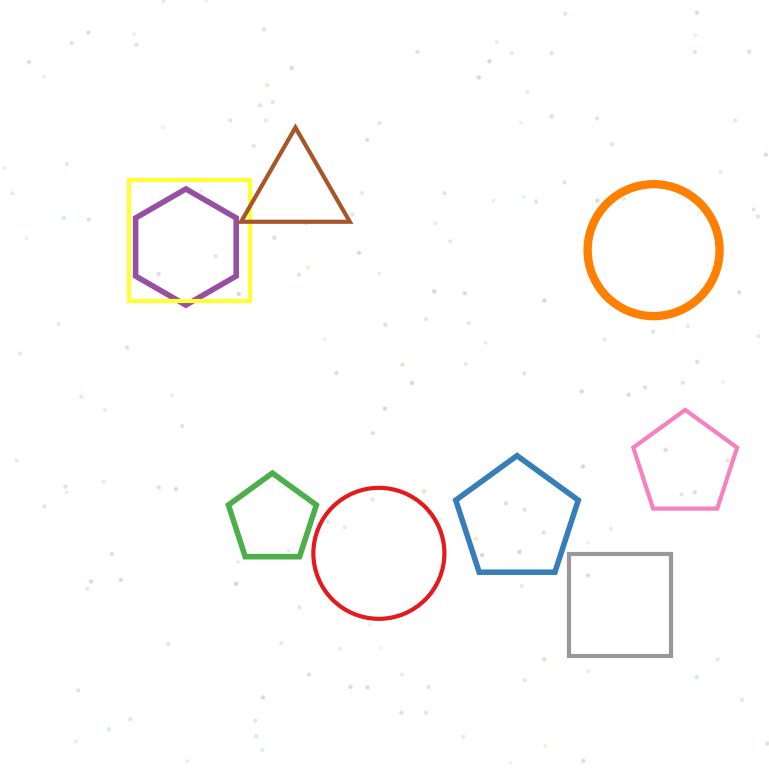[{"shape": "circle", "thickness": 1.5, "radius": 0.43, "center": [0.492, 0.281]}, {"shape": "pentagon", "thickness": 2, "radius": 0.42, "center": [0.671, 0.325]}, {"shape": "pentagon", "thickness": 2, "radius": 0.3, "center": [0.354, 0.326]}, {"shape": "hexagon", "thickness": 2, "radius": 0.38, "center": [0.241, 0.679]}, {"shape": "circle", "thickness": 3, "radius": 0.43, "center": [0.849, 0.675]}, {"shape": "square", "thickness": 1.5, "radius": 0.39, "center": [0.247, 0.688]}, {"shape": "triangle", "thickness": 1.5, "radius": 0.41, "center": [0.384, 0.753]}, {"shape": "pentagon", "thickness": 1.5, "radius": 0.35, "center": [0.89, 0.397]}, {"shape": "square", "thickness": 1.5, "radius": 0.33, "center": [0.805, 0.215]}]